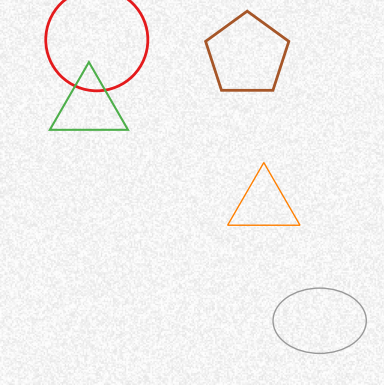[{"shape": "circle", "thickness": 2, "radius": 0.66, "center": [0.251, 0.897]}, {"shape": "triangle", "thickness": 1.5, "radius": 0.59, "center": [0.231, 0.721]}, {"shape": "triangle", "thickness": 1, "radius": 0.54, "center": [0.685, 0.469]}, {"shape": "pentagon", "thickness": 2, "radius": 0.57, "center": [0.642, 0.857]}, {"shape": "oval", "thickness": 1, "radius": 0.61, "center": [0.83, 0.167]}]